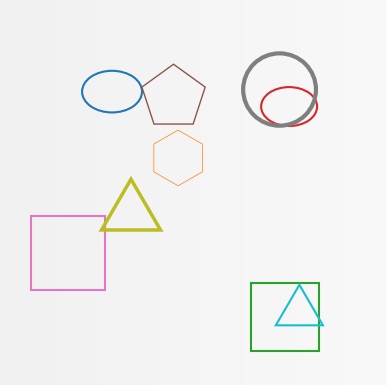[{"shape": "oval", "thickness": 1.5, "radius": 0.39, "center": [0.289, 0.762]}, {"shape": "hexagon", "thickness": 0.5, "radius": 0.36, "center": [0.46, 0.59]}, {"shape": "square", "thickness": 1.5, "radius": 0.44, "center": [0.735, 0.176]}, {"shape": "oval", "thickness": 1.5, "radius": 0.36, "center": [0.746, 0.723]}, {"shape": "pentagon", "thickness": 1, "radius": 0.43, "center": [0.448, 0.747]}, {"shape": "square", "thickness": 1.5, "radius": 0.48, "center": [0.175, 0.342]}, {"shape": "circle", "thickness": 3, "radius": 0.47, "center": [0.721, 0.767]}, {"shape": "triangle", "thickness": 2.5, "radius": 0.44, "center": [0.338, 0.447]}, {"shape": "triangle", "thickness": 1.5, "radius": 0.35, "center": [0.773, 0.19]}]